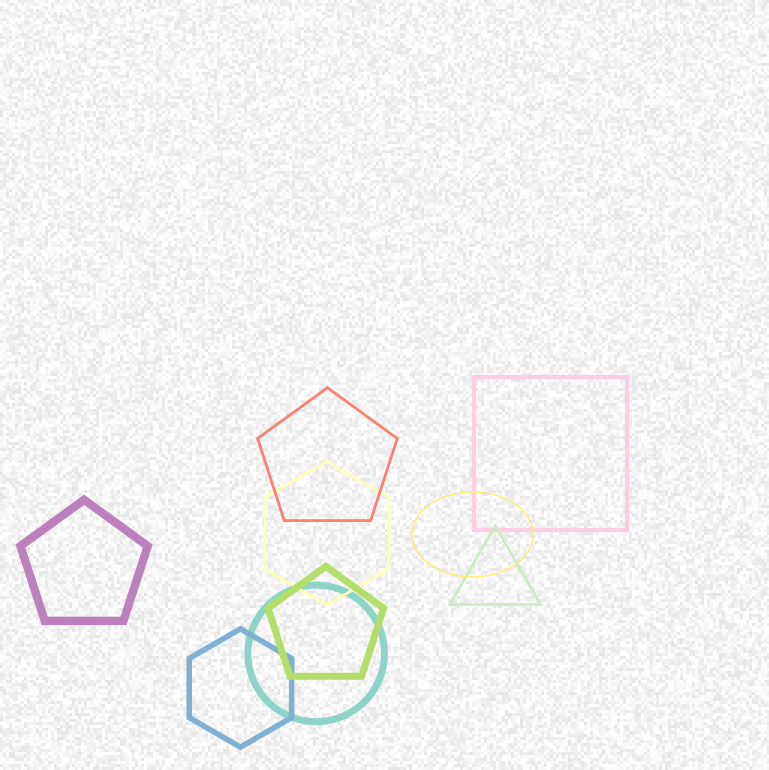[{"shape": "circle", "thickness": 2.5, "radius": 0.44, "center": [0.411, 0.151]}, {"shape": "hexagon", "thickness": 1, "radius": 0.47, "center": [0.424, 0.307]}, {"shape": "pentagon", "thickness": 1, "radius": 0.48, "center": [0.425, 0.401]}, {"shape": "hexagon", "thickness": 2, "radius": 0.38, "center": [0.312, 0.106]}, {"shape": "pentagon", "thickness": 2.5, "radius": 0.39, "center": [0.423, 0.186]}, {"shape": "square", "thickness": 1.5, "radius": 0.5, "center": [0.715, 0.411]}, {"shape": "pentagon", "thickness": 3, "radius": 0.43, "center": [0.109, 0.264]}, {"shape": "triangle", "thickness": 1, "radius": 0.34, "center": [0.643, 0.249]}, {"shape": "oval", "thickness": 0.5, "radius": 0.39, "center": [0.614, 0.306]}]